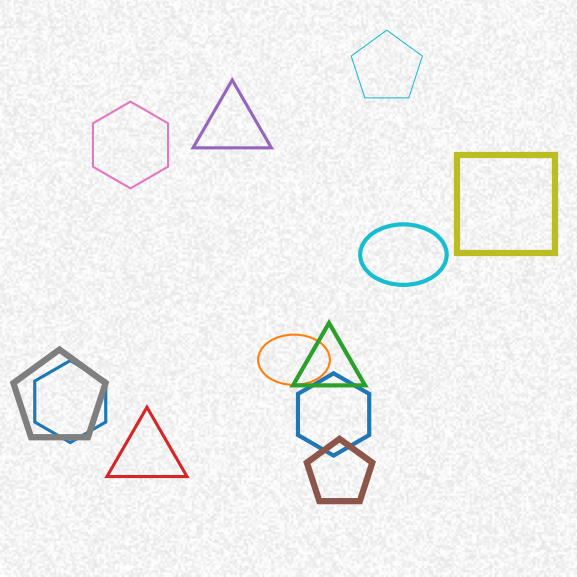[{"shape": "hexagon", "thickness": 2, "radius": 0.36, "center": [0.578, 0.281]}, {"shape": "hexagon", "thickness": 1.5, "radius": 0.35, "center": [0.122, 0.304]}, {"shape": "oval", "thickness": 1, "radius": 0.31, "center": [0.509, 0.376]}, {"shape": "triangle", "thickness": 2, "radius": 0.36, "center": [0.57, 0.368]}, {"shape": "triangle", "thickness": 1.5, "radius": 0.4, "center": [0.254, 0.214]}, {"shape": "triangle", "thickness": 1.5, "radius": 0.39, "center": [0.402, 0.782]}, {"shape": "pentagon", "thickness": 3, "radius": 0.3, "center": [0.588, 0.18]}, {"shape": "hexagon", "thickness": 1, "radius": 0.38, "center": [0.226, 0.748]}, {"shape": "pentagon", "thickness": 3, "radius": 0.42, "center": [0.103, 0.31]}, {"shape": "square", "thickness": 3, "radius": 0.43, "center": [0.877, 0.646]}, {"shape": "pentagon", "thickness": 0.5, "radius": 0.32, "center": [0.67, 0.882]}, {"shape": "oval", "thickness": 2, "radius": 0.37, "center": [0.699, 0.558]}]